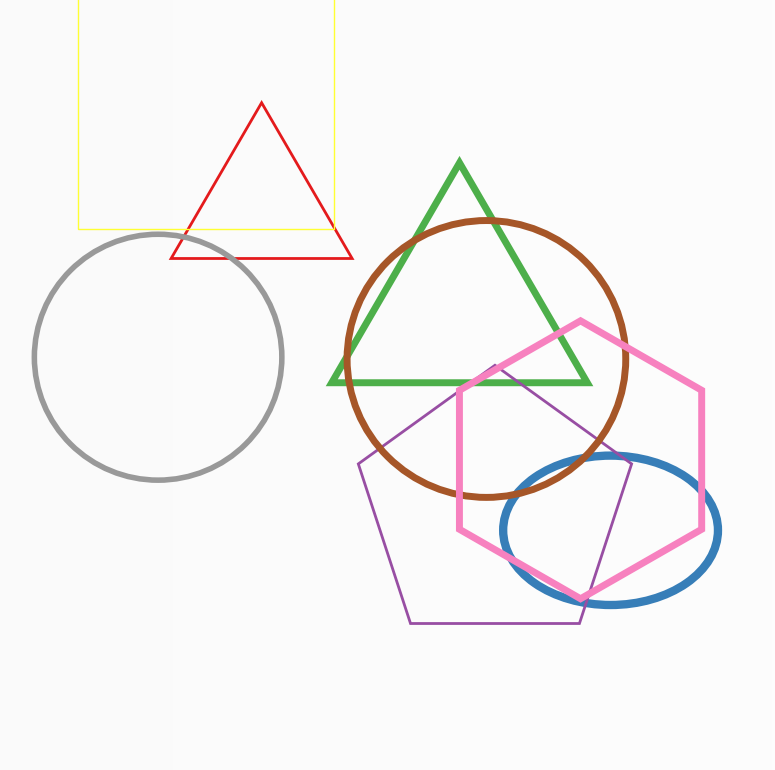[{"shape": "triangle", "thickness": 1, "radius": 0.67, "center": [0.338, 0.732]}, {"shape": "oval", "thickness": 3, "radius": 0.69, "center": [0.788, 0.311]}, {"shape": "triangle", "thickness": 2.5, "radius": 0.95, "center": [0.593, 0.598]}, {"shape": "pentagon", "thickness": 1, "radius": 0.93, "center": [0.639, 0.34]}, {"shape": "square", "thickness": 0.5, "radius": 0.83, "center": [0.266, 0.868]}, {"shape": "circle", "thickness": 2.5, "radius": 0.9, "center": [0.628, 0.534]}, {"shape": "hexagon", "thickness": 2.5, "radius": 0.9, "center": [0.749, 0.403]}, {"shape": "circle", "thickness": 2, "radius": 0.8, "center": [0.204, 0.536]}]